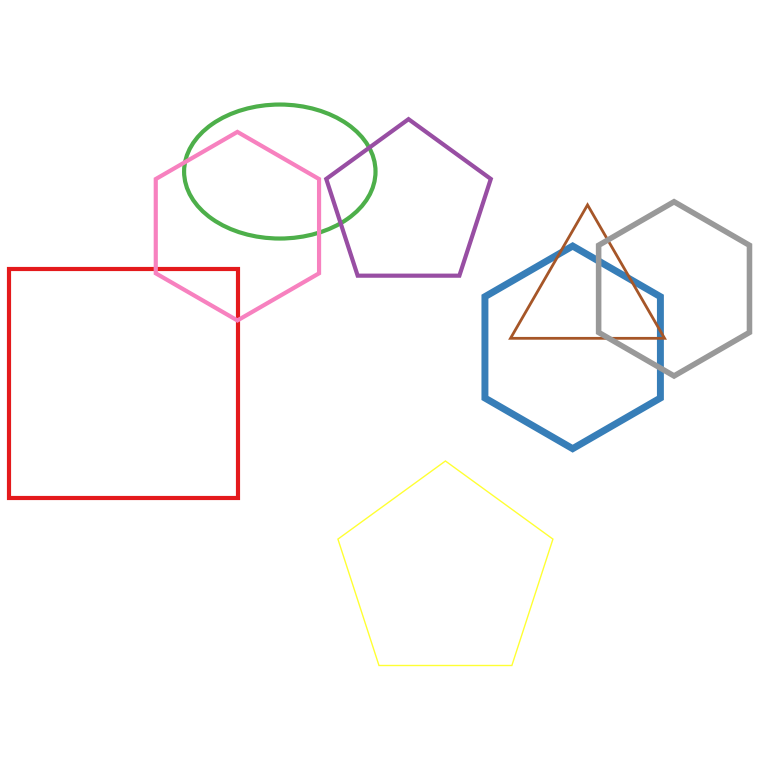[{"shape": "square", "thickness": 1.5, "radius": 0.74, "center": [0.161, 0.502]}, {"shape": "hexagon", "thickness": 2.5, "radius": 0.66, "center": [0.744, 0.549]}, {"shape": "oval", "thickness": 1.5, "radius": 0.62, "center": [0.363, 0.777]}, {"shape": "pentagon", "thickness": 1.5, "radius": 0.56, "center": [0.531, 0.733]}, {"shape": "pentagon", "thickness": 0.5, "radius": 0.73, "center": [0.578, 0.254]}, {"shape": "triangle", "thickness": 1, "radius": 0.58, "center": [0.763, 0.618]}, {"shape": "hexagon", "thickness": 1.5, "radius": 0.61, "center": [0.308, 0.706]}, {"shape": "hexagon", "thickness": 2, "radius": 0.57, "center": [0.875, 0.625]}]